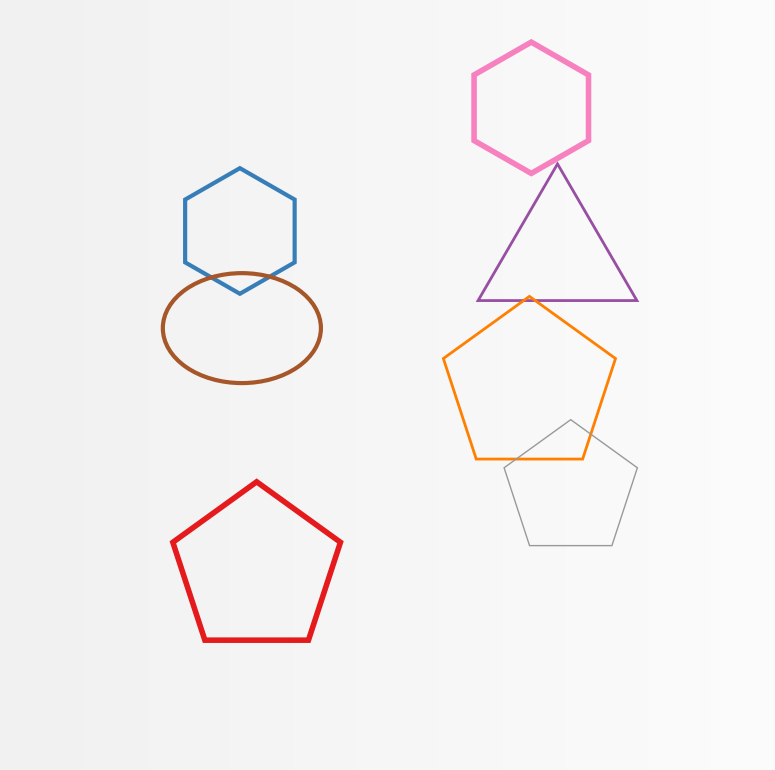[{"shape": "pentagon", "thickness": 2, "radius": 0.57, "center": [0.331, 0.261]}, {"shape": "hexagon", "thickness": 1.5, "radius": 0.41, "center": [0.31, 0.7]}, {"shape": "triangle", "thickness": 1, "radius": 0.59, "center": [0.719, 0.669]}, {"shape": "pentagon", "thickness": 1, "radius": 0.58, "center": [0.683, 0.498]}, {"shape": "oval", "thickness": 1.5, "radius": 0.51, "center": [0.312, 0.574]}, {"shape": "hexagon", "thickness": 2, "radius": 0.43, "center": [0.686, 0.86]}, {"shape": "pentagon", "thickness": 0.5, "radius": 0.45, "center": [0.736, 0.365]}]